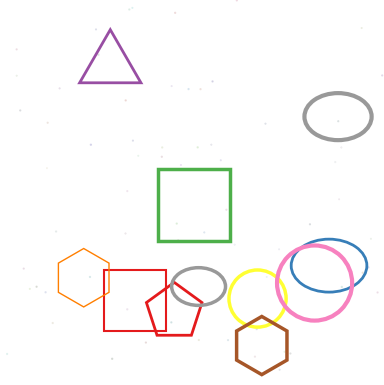[{"shape": "pentagon", "thickness": 2, "radius": 0.38, "center": [0.452, 0.191]}, {"shape": "square", "thickness": 1.5, "radius": 0.4, "center": [0.35, 0.219]}, {"shape": "oval", "thickness": 2, "radius": 0.49, "center": [0.855, 0.31]}, {"shape": "square", "thickness": 2.5, "radius": 0.47, "center": [0.503, 0.468]}, {"shape": "triangle", "thickness": 2, "radius": 0.46, "center": [0.286, 0.831]}, {"shape": "hexagon", "thickness": 1, "radius": 0.38, "center": [0.217, 0.279]}, {"shape": "circle", "thickness": 2.5, "radius": 0.37, "center": [0.669, 0.225]}, {"shape": "hexagon", "thickness": 2.5, "radius": 0.38, "center": [0.68, 0.102]}, {"shape": "circle", "thickness": 3, "radius": 0.49, "center": [0.817, 0.265]}, {"shape": "oval", "thickness": 3, "radius": 0.44, "center": [0.878, 0.697]}, {"shape": "oval", "thickness": 2.5, "radius": 0.35, "center": [0.516, 0.256]}]